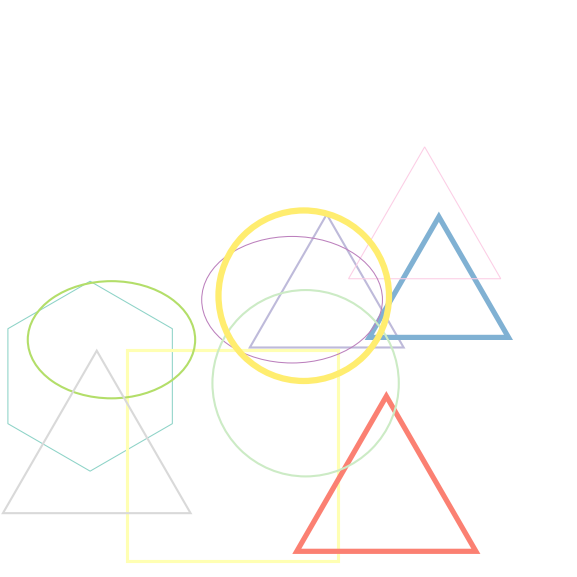[{"shape": "hexagon", "thickness": 0.5, "radius": 0.82, "center": [0.156, 0.348]}, {"shape": "square", "thickness": 1.5, "radius": 0.92, "center": [0.403, 0.21]}, {"shape": "triangle", "thickness": 1, "radius": 0.77, "center": [0.566, 0.474]}, {"shape": "triangle", "thickness": 2.5, "radius": 0.9, "center": [0.669, 0.134]}, {"shape": "triangle", "thickness": 2.5, "radius": 0.7, "center": [0.76, 0.485]}, {"shape": "oval", "thickness": 1, "radius": 0.72, "center": [0.193, 0.411]}, {"shape": "triangle", "thickness": 0.5, "radius": 0.76, "center": [0.735, 0.593]}, {"shape": "triangle", "thickness": 1, "radius": 0.94, "center": [0.168, 0.204]}, {"shape": "oval", "thickness": 0.5, "radius": 0.78, "center": [0.506, 0.48]}, {"shape": "circle", "thickness": 1, "radius": 0.81, "center": [0.529, 0.336]}, {"shape": "circle", "thickness": 3, "radius": 0.74, "center": [0.526, 0.487]}]